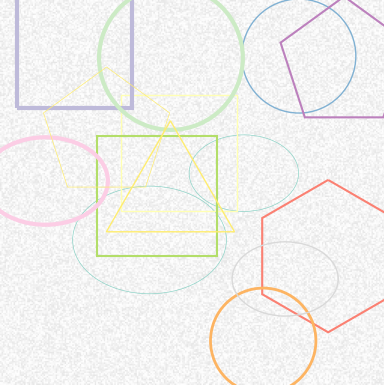[{"shape": "oval", "thickness": 0.5, "radius": 0.71, "center": [0.633, 0.55]}, {"shape": "oval", "thickness": 0.5, "radius": 1.0, "center": [0.388, 0.377]}, {"shape": "square", "thickness": 1, "radius": 0.75, "center": [0.464, 0.602]}, {"shape": "square", "thickness": 3, "radius": 0.75, "center": [0.193, 0.869]}, {"shape": "hexagon", "thickness": 1.5, "radius": 0.99, "center": [0.852, 0.335]}, {"shape": "circle", "thickness": 1, "radius": 0.74, "center": [0.776, 0.854]}, {"shape": "circle", "thickness": 2, "radius": 0.68, "center": [0.684, 0.115]}, {"shape": "square", "thickness": 1.5, "radius": 0.78, "center": [0.407, 0.492]}, {"shape": "oval", "thickness": 3, "radius": 0.81, "center": [0.118, 0.53]}, {"shape": "oval", "thickness": 1, "radius": 0.69, "center": [0.741, 0.275]}, {"shape": "pentagon", "thickness": 1.5, "radius": 0.87, "center": [0.894, 0.836]}, {"shape": "circle", "thickness": 3, "radius": 0.93, "center": [0.444, 0.849]}, {"shape": "triangle", "thickness": 1, "radius": 0.96, "center": [0.443, 0.494]}, {"shape": "pentagon", "thickness": 0.5, "radius": 0.86, "center": [0.277, 0.654]}]